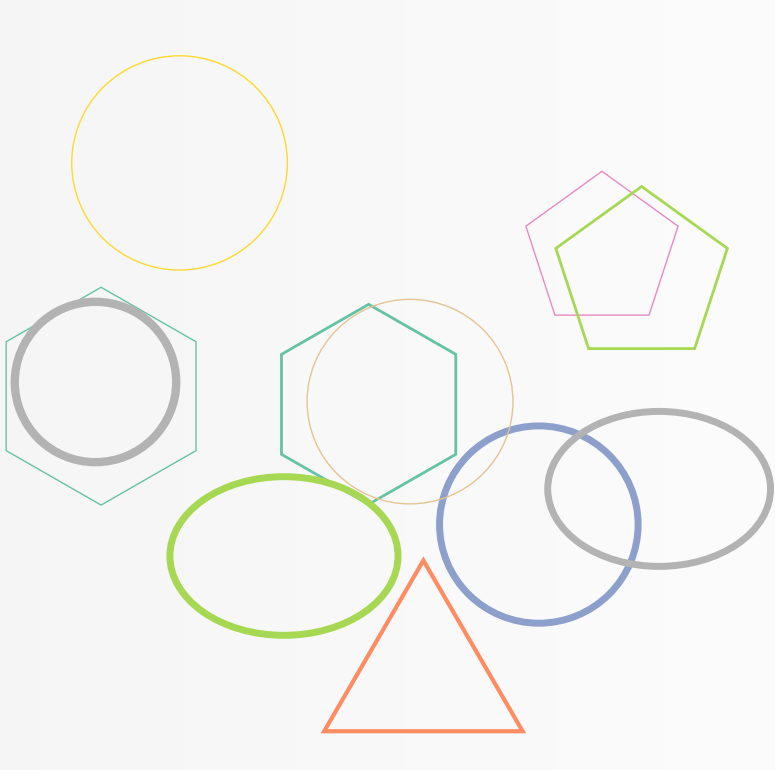[{"shape": "hexagon", "thickness": 0.5, "radius": 0.71, "center": [0.13, 0.485]}, {"shape": "hexagon", "thickness": 1, "radius": 0.65, "center": [0.476, 0.475]}, {"shape": "triangle", "thickness": 1.5, "radius": 0.74, "center": [0.546, 0.124]}, {"shape": "circle", "thickness": 2.5, "radius": 0.64, "center": [0.695, 0.319]}, {"shape": "pentagon", "thickness": 0.5, "radius": 0.52, "center": [0.777, 0.674]}, {"shape": "oval", "thickness": 2.5, "radius": 0.74, "center": [0.366, 0.278]}, {"shape": "pentagon", "thickness": 1, "radius": 0.58, "center": [0.828, 0.641]}, {"shape": "circle", "thickness": 0.5, "radius": 0.7, "center": [0.232, 0.788]}, {"shape": "circle", "thickness": 0.5, "radius": 0.66, "center": [0.529, 0.478]}, {"shape": "circle", "thickness": 3, "radius": 0.52, "center": [0.123, 0.504]}, {"shape": "oval", "thickness": 2.5, "radius": 0.72, "center": [0.85, 0.365]}]